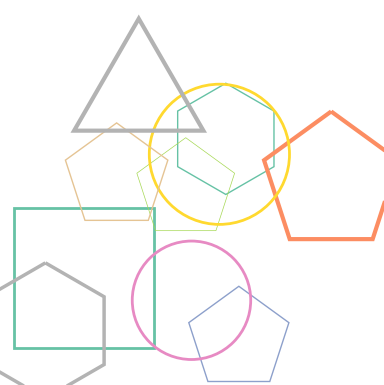[{"shape": "square", "thickness": 2, "radius": 0.91, "center": [0.218, 0.278]}, {"shape": "hexagon", "thickness": 1, "radius": 0.72, "center": [0.587, 0.639]}, {"shape": "pentagon", "thickness": 3, "radius": 0.92, "center": [0.86, 0.527]}, {"shape": "pentagon", "thickness": 1, "radius": 0.68, "center": [0.62, 0.12]}, {"shape": "circle", "thickness": 2, "radius": 0.77, "center": [0.497, 0.22]}, {"shape": "pentagon", "thickness": 0.5, "radius": 0.67, "center": [0.482, 0.509]}, {"shape": "circle", "thickness": 2, "radius": 0.91, "center": [0.57, 0.599]}, {"shape": "pentagon", "thickness": 1, "radius": 0.7, "center": [0.303, 0.541]}, {"shape": "triangle", "thickness": 3, "radius": 0.97, "center": [0.36, 0.758]}, {"shape": "hexagon", "thickness": 2.5, "radius": 0.88, "center": [0.118, 0.141]}]